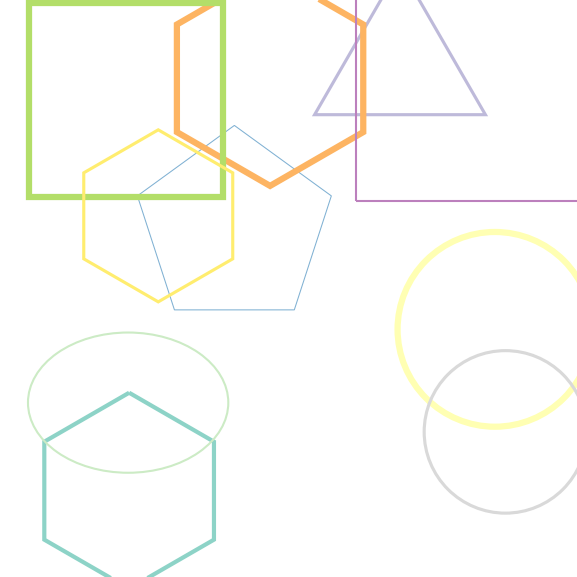[{"shape": "hexagon", "thickness": 2, "radius": 0.85, "center": [0.224, 0.149]}, {"shape": "circle", "thickness": 3, "radius": 0.84, "center": [0.857, 0.429]}, {"shape": "triangle", "thickness": 1.5, "radius": 0.85, "center": [0.693, 0.886]}, {"shape": "pentagon", "thickness": 0.5, "radius": 0.88, "center": [0.406, 0.605]}, {"shape": "hexagon", "thickness": 3, "radius": 0.93, "center": [0.468, 0.864]}, {"shape": "square", "thickness": 3, "radius": 0.84, "center": [0.218, 0.826]}, {"shape": "circle", "thickness": 1.5, "radius": 0.7, "center": [0.875, 0.251]}, {"shape": "square", "thickness": 1, "radius": 0.99, "center": [0.814, 0.848]}, {"shape": "oval", "thickness": 1, "radius": 0.87, "center": [0.222, 0.302]}, {"shape": "hexagon", "thickness": 1.5, "radius": 0.74, "center": [0.274, 0.625]}]